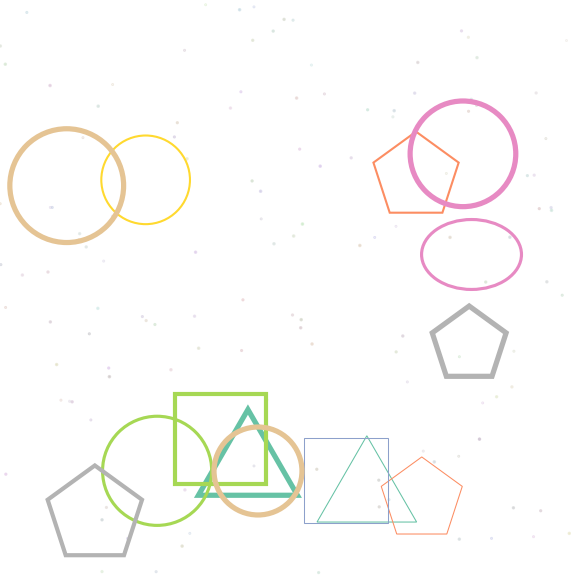[{"shape": "triangle", "thickness": 0.5, "radius": 0.5, "center": [0.635, 0.145]}, {"shape": "triangle", "thickness": 2.5, "radius": 0.49, "center": [0.429, 0.191]}, {"shape": "pentagon", "thickness": 1, "radius": 0.39, "center": [0.72, 0.694]}, {"shape": "pentagon", "thickness": 0.5, "radius": 0.37, "center": [0.73, 0.134]}, {"shape": "square", "thickness": 0.5, "radius": 0.36, "center": [0.6, 0.167]}, {"shape": "circle", "thickness": 2.5, "radius": 0.46, "center": [0.802, 0.733]}, {"shape": "oval", "thickness": 1.5, "radius": 0.43, "center": [0.816, 0.558]}, {"shape": "circle", "thickness": 1.5, "radius": 0.47, "center": [0.272, 0.184]}, {"shape": "square", "thickness": 2, "radius": 0.39, "center": [0.382, 0.239]}, {"shape": "circle", "thickness": 1, "radius": 0.38, "center": [0.252, 0.688]}, {"shape": "circle", "thickness": 2.5, "radius": 0.49, "center": [0.116, 0.678]}, {"shape": "circle", "thickness": 2.5, "radius": 0.38, "center": [0.447, 0.184]}, {"shape": "pentagon", "thickness": 2.5, "radius": 0.34, "center": [0.812, 0.402]}, {"shape": "pentagon", "thickness": 2, "radius": 0.43, "center": [0.164, 0.107]}]